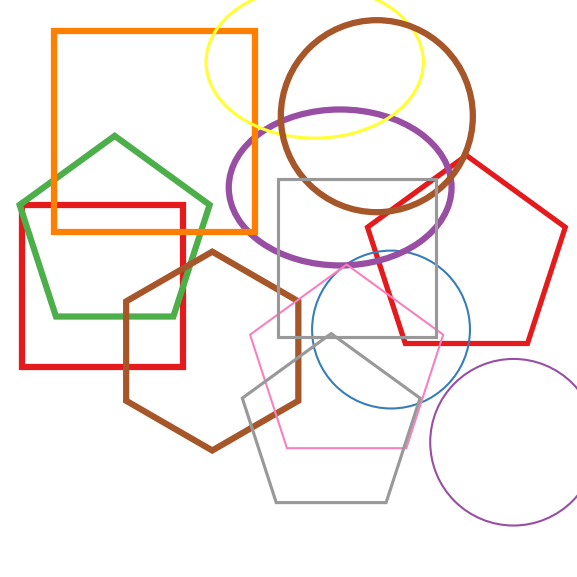[{"shape": "pentagon", "thickness": 2.5, "radius": 0.9, "center": [0.808, 0.55]}, {"shape": "square", "thickness": 3, "radius": 0.7, "center": [0.178, 0.504]}, {"shape": "circle", "thickness": 1, "radius": 0.68, "center": [0.677, 0.428]}, {"shape": "pentagon", "thickness": 3, "radius": 0.86, "center": [0.199, 0.591]}, {"shape": "circle", "thickness": 1, "radius": 0.72, "center": [0.889, 0.233]}, {"shape": "oval", "thickness": 3, "radius": 0.96, "center": [0.589, 0.675]}, {"shape": "square", "thickness": 3, "radius": 0.87, "center": [0.267, 0.772]}, {"shape": "oval", "thickness": 1.5, "radius": 0.94, "center": [0.545, 0.892]}, {"shape": "hexagon", "thickness": 3, "radius": 0.86, "center": [0.368, 0.391]}, {"shape": "circle", "thickness": 3, "radius": 0.83, "center": [0.653, 0.798]}, {"shape": "pentagon", "thickness": 1, "radius": 0.88, "center": [0.6, 0.365]}, {"shape": "pentagon", "thickness": 1.5, "radius": 0.81, "center": [0.573, 0.26]}, {"shape": "square", "thickness": 1.5, "radius": 0.68, "center": [0.618, 0.552]}]